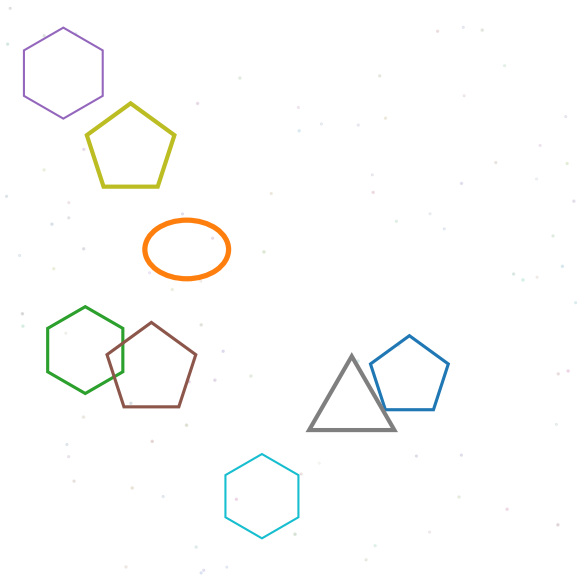[{"shape": "pentagon", "thickness": 1.5, "radius": 0.35, "center": [0.709, 0.347]}, {"shape": "oval", "thickness": 2.5, "radius": 0.36, "center": [0.323, 0.567]}, {"shape": "hexagon", "thickness": 1.5, "radius": 0.38, "center": [0.148, 0.393]}, {"shape": "hexagon", "thickness": 1, "radius": 0.39, "center": [0.11, 0.872]}, {"shape": "pentagon", "thickness": 1.5, "radius": 0.4, "center": [0.262, 0.36]}, {"shape": "triangle", "thickness": 2, "radius": 0.43, "center": [0.609, 0.297]}, {"shape": "pentagon", "thickness": 2, "radius": 0.4, "center": [0.226, 0.74]}, {"shape": "hexagon", "thickness": 1, "radius": 0.36, "center": [0.454, 0.14]}]